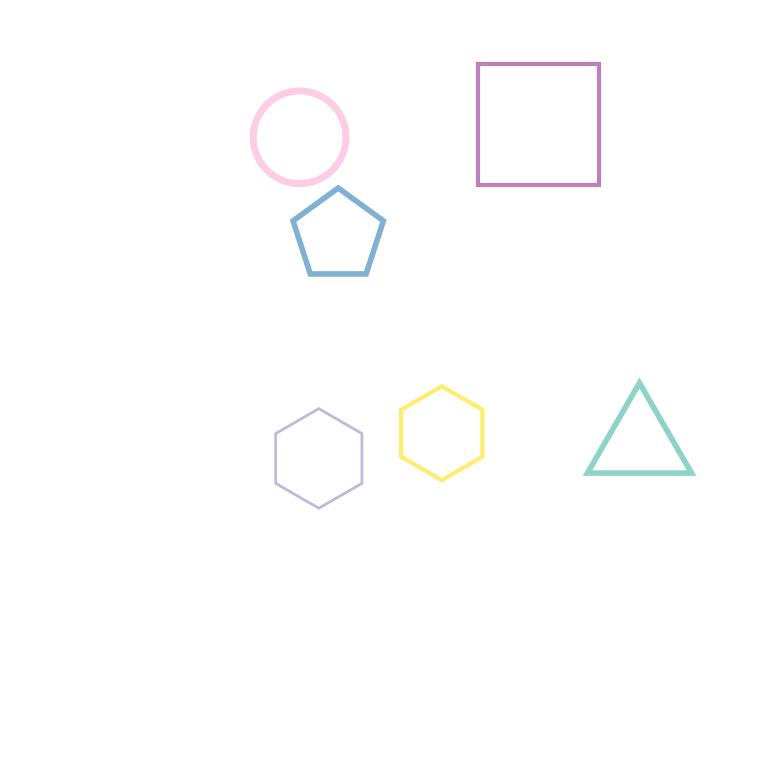[{"shape": "triangle", "thickness": 2, "radius": 0.39, "center": [0.831, 0.425]}, {"shape": "hexagon", "thickness": 1, "radius": 0.32, "center": [0.414, 0.405]}, {"shape": "pentagon", "thickness": 2, "radius": 0.31, "center": [0.439, 0.694]}, {"shape": "circle", "thickness": 2.5, "radius": 0.3, "center": [0.389, 0.822]}, {"shape": "square", "thickness": 1.5, "radius": 0.39, "center": [0.699, 0.839]}, {"shape": "hexagon", "thickness": 1.5, "radius": 0.3, "center": [0.574, 0.437]}]